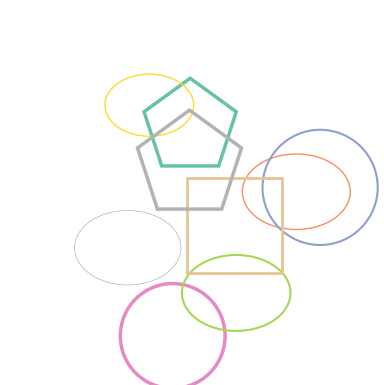[{"shape": "pentagon", "thickness": 2.5, "radius": 0.63, "center": [0.494, 0.671]}, {"shape": "oval", "thickness": 1, "radius": 0.7, "center": [0.77, 0.502]}, {"shape": "circle", "thickness": 1.5, "radius": 0.75, "center": [0.831, 0.513]}, {"shape": "circle", "thickness": 2.5, "radius": 0.68, "center": [0.449, 0.127]}, {"shape": "oval", "thickness": 1.5, "radius": 0.7, "center": [0.614, 0.239]}, {"shape": "oval", "thickness": 1, "radius": 0.58, "center": [0.388, 0.727]}, {"shape": "square", "thickness": 2, "radius": 0.62, "center": [0.608, 0.414]}, {"shape": "pentagon", "thickness": 2.5, "radius": 0.71, "center": [0.492, 0.572]}, {"shape": "oval", "thickness": 0.5, "radius": 0.69, "center": [0.332, 0.357]}]